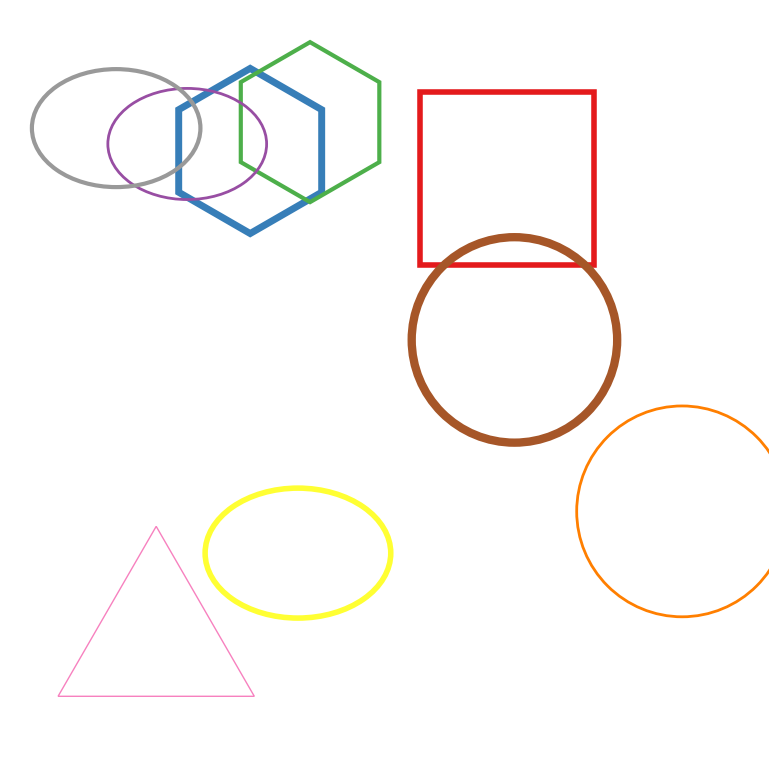[{"shape": "square", "thickness": 2, "radius": 0.56, "center": [0.658, 0.768]}, {"shape": "hexagon", "thickness": 2.5, "radius": 0.54, "center": [0.325, 0.804]}, {"shape": "hexagon", "thickness": 1.5, "radius": 0.52, "center": [0.403, 0.841]}, {"shape": "oval", "thickness": 1, "radius": 0.52, "center": [0.243, 0.813]}, {"shape": "circle", "thickness": 1, "radius": 0.68, "center": [0.886, 0.336]}, {"shape": "oval", "thickness": 2, "radius": 0.6, "center": [0.387, 0.282]}, {"shape": "circle", "thickness": 3, "radius": 0.67, "center": [0.668, 0.559]}, {"shape": "triangle", "thickness": 0.5, "radius": 0.74, "center": [0.203, 0.169]}, {"shape": "oval", "thickness": 1.5, "radius": 0.55, "center": [0.151, 0.834]}]